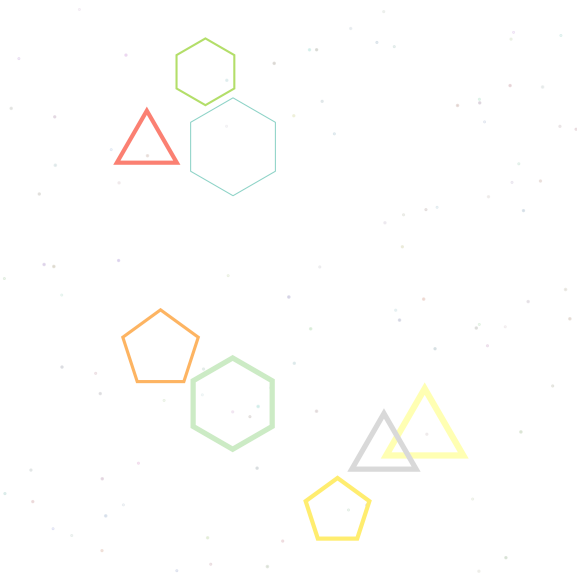[{"shape": "hexagon", "thickness": 0.5, "radius": 0.42, "center": [0.403, 0.745]}, {"shape": "triangle", "thickness": 3, "radius": 0.39, "center": [0.735, 0.249]}, {"shape": "triangle", "thickness": 2, "radius": 0.3, "center": [0.254, 0.747]}, {"shape": "pentagon", "thickness": 1.5, "radius": 0.34, "center": [0.278, 0.394]}, {"shape": "hexagon", "thickness": 1, "radius": 0.29, "center": [0.356, 0.875]}, {"shape": "triangle", "thickness": 2.5, "radius": 0.32, "center": [0.665, 0.219]}, {"shape": "hexagon", "thickness": 2.5, "radius": 0.4, "center": [0.403, 0.3]}, {"shape": "pentagon", "thickness": 2, "radius": 0.29, "center": [0.584, 0.113]}]